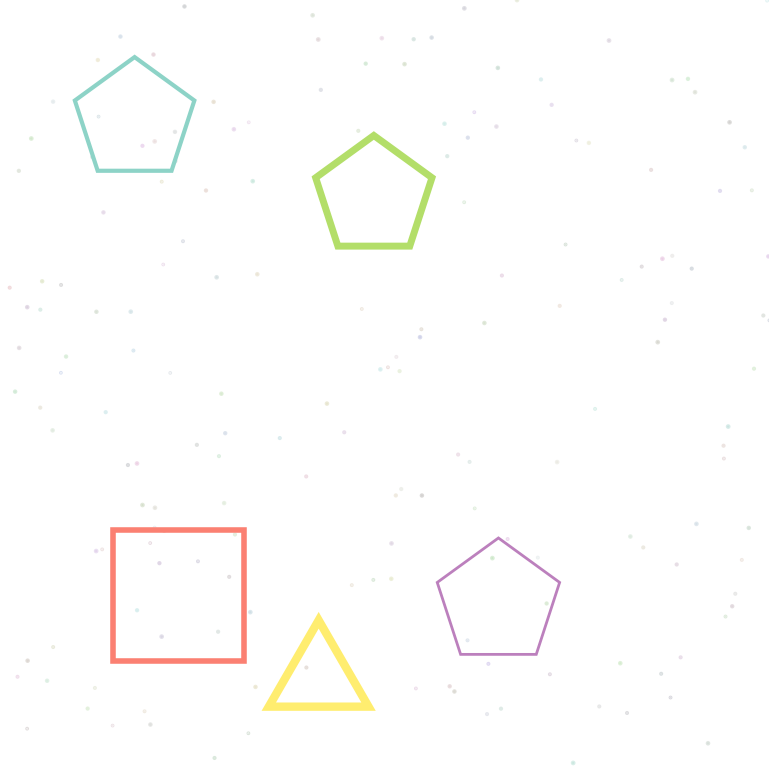[{"shape": "pentagon", "thickness": 1.5, "radius": 0.41, "center": [0.175, 0.844]}, {"shape": "square", "thickness": 2, "radius": 0.42, "center": [0.232, 0.226]}, {"shape": "pentagon", "thickness": 2.5, "radius": 0.4, "center": [0.485, 0.745]}, {"shape": "pentagon", "thickness": 1, "radius": 0.42, "center": [0.647, 0.218]}, {"shape": "triangle", "thickness": 3, "radius": 0.37, "center": [0.414, 0.12]}]